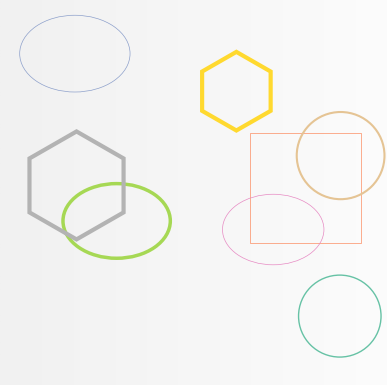[{"shape": "circle", "thickness": 1, "radius": 0.53, "center": [0.877, 0.179]}, {"shape": "square", "thickness": 0.5, "radius": 0.72, "center": [0.788, 0.511]}, {"shape": "oval", "thickness": 0.5, "radius": 0.71, "center": [0.193, 0.861]}, {"shape": "oval", "thickness": 0.5, "radius": 0.65, "center": [0.705, 0.404]}, {"shape": "oval", "thickness": 2.5, "radius": 0.69, "center": [0.301, 0.426]}, {"shape": "hexagon", "thickness": 3, "radius": 0.51, "center": [0.61, 0.763]}, {"shape": "circle", "thickness": 1.5, "radius": 0.57, "center": [0.879, 0.596]}, {"shape": "hexagon", "thickness": 3, "radius": 0.7, "center": [0.197, 0.518]}]